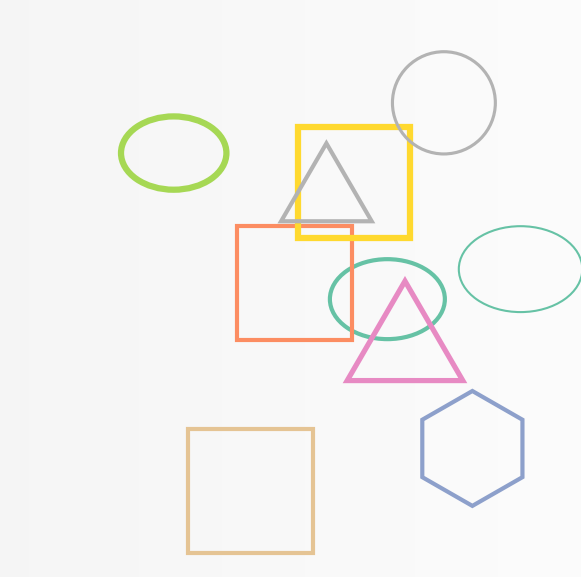[{"shape": "oval", "thickness": 1, "radius": 0.53, "center": [0.896, 0.533]}, {"shape": "oval", "thickness": 2, "radius": 0.49, "center": [0.666, 0.481]}, {"shape": "square", "thickness": 2, "radius": 0.5, "center": [0.507, 0.509]}, {"shape": "hexagon", "thickness": 2, "radius": 0.5, "center": [0.813, 0.223]}, {"shape": "triangle", "thickness": 2.5, "radius": 0.57, "center": [0.697, 0.398]}, {"shape": "oval", "thickness": 3, "radius": 0.45, "center": [0.299, 0.734]}, {"shape": "square", "thickness": 3, "radius": 0.48, "center": [0.61, 0.683]}, {"shape": "square", "thickness": 2, "radius": 0.54, "center": [0.431, 0.149]}, {"shape": "triangle", "thickness": 2, "radius": 0.45, "center": [0.562, 0.661]}, {"shape": "circle", "thickness": 1.5, "radius": 0.44, "center": [0.764, 0.821]}]